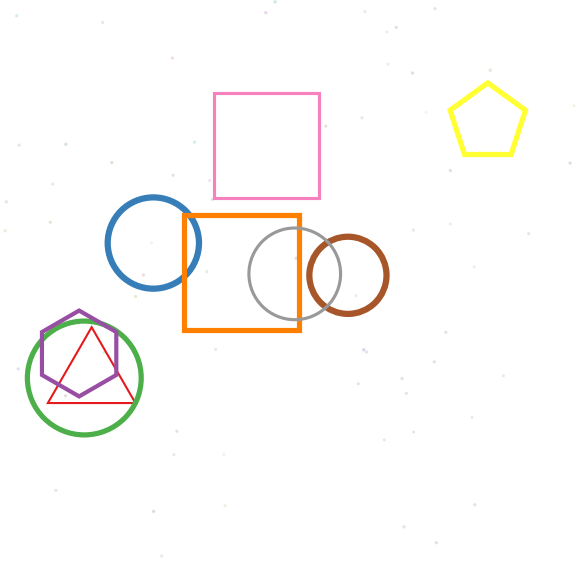[{"shape": "triangle", "thickness": 1, "radius": 0.44, "center": [0.159, 0.345]}, {"shape": "circle", "thickness": 3, "radius": 0.4, "center": [0.266, 0.578]}, {"shape": "circle", "thickness": 2.5, "radius": 0.49, "center": [0.146, 0.345]}, {"shape": "hexagon", "thickness": 2, "radius": 0.37, "center": [0.137, 0.387]}, {"shape": "square", "thickness": 2.5, "radius": 0.5, "center": [0.418, 0.527]}, {"shape": "pentagon", "thickness": 2.5, "radius": 0.34, "center": [0.845, 0.787]}, {"shape": "circle", "thickness": 3, "radius": 0.33, "center": [0.602, 0.522]}, {"shape": "square", "thickness": 1.5, "radius": 0.46, "center": [0.461, 0.747]}, {"shape": "circle", "thickness": 1.5, "radius": 0.4, "center": [0.51, 0.525]}]